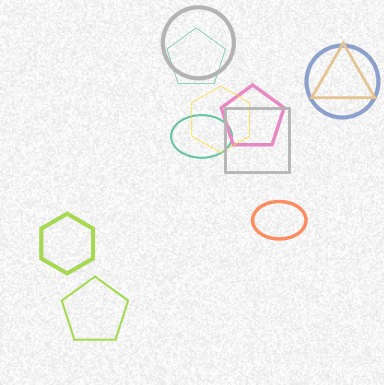[{"shape": "pentagon", "thickness": 0.5, "radius": 0.4, "center": [0.51, 0.848]}, {"shape": "oval", "thickness": 1.5, "radius": 0.4, "center": [0.524, 0.646]}, {"shape": "oval", "thickness": 2.5, "radius": 0.35, "center": [0.725, 0.428]}, {"shape": "circle", "thickness": 3, "radius": 0.47, "center": [0.889, 0.788]}, {"shape": "pentagon", "thickness": 2.5, "radius": 0.43, "center": [0.656, 0.693]}, {"shape": "pentagon", "thickness": 1.5, "radius": 0.45, "center": [0.247, 0.191]}, {"shape": "hexagon", "thickness": 3, "radius": 0.39, "center": [0.174, 0.367]}, {"shape": "hexagon", "thickness": 0.5, "radius": 0.43, "center": [0.573, 0.69]}, {"shape": "triangle", "thickness": 2, "radius": 0.47, "center": [0.891, 0.794]}, {"shape": "square", "thickness": 2, "radius": 0.42, "center": [0.667, 0.636]}, {"shape": "circle", "thickness": 3, "radius": 0.46, "center": [0.515, 0.889]}]